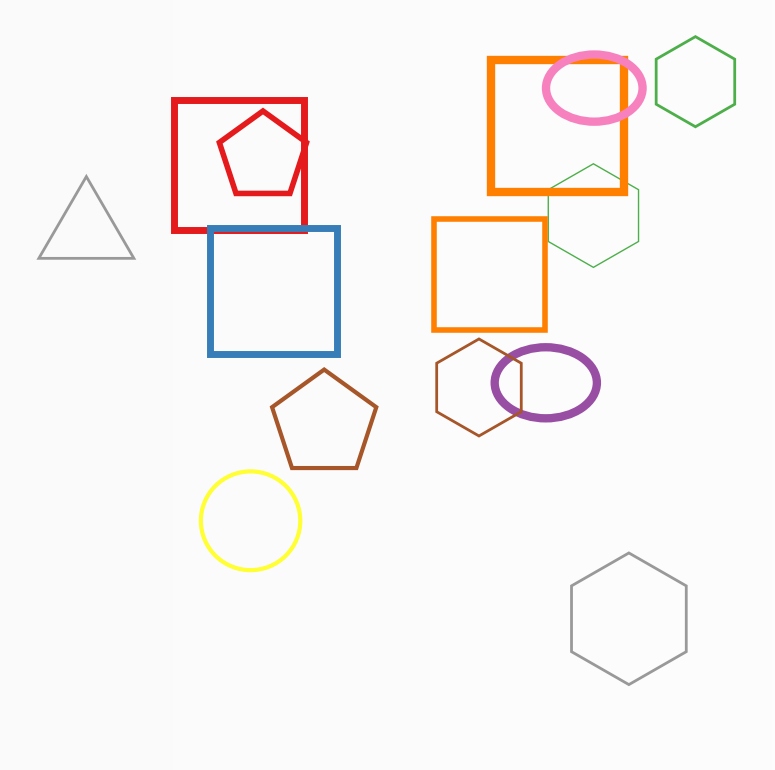[{"shape": "pentagon", "thickness": 2, "radius": 0.3, "center": [0.339, 0.797]}, {"shape": "square", "thickness": 2.5, "radius": 0.42, "center": [0.308, 0.786]}, {"shape": "square", "thickness": 2.5, "radius": 0.41, "center": [0.353, 0.622]}, {"shape": "hexagon", "thickness": 0.5, "radius": 0.34, "center": [0.766, 0.72]}, {"shape": "hexagon", "thickness": 1, "radius": 0.29, "center": [0.897, 0.894]}, {"shape": "oval", "thickness": 3, "radius": 0.33, "center": [0.704, 0.503]}, {"shape": "square", "thickness": 2, "radius": 0.36, "center": [0.632, 0.644]}, {"shape": "square", "thickness": 3, "radius": 0.43, "center": [0.719, 0.836]}, {"shape": "circle", "thickness": 1.5, "radius": 0.32, "center": [0.323, 0.324]}, {"shape": "hexagon", "thickness": 1, "radius": 0.31, "center": [0.618, 0.497]}, {"shape": "pentagon", "thickness": 1.5, "radius": 0.35, "center": [0.418, 0.449]}, {"shape": "oval", "thickness": 3, "radius": 0.31, "center": [0.767, 0.886]}, {"shape": "triangle", "thickness": 1, "radius": 0.35, "center": [0.111, 0.7]}, {"shape": "hexagon", "thickness": 1, "radius": 0.43, "center": [0.811, 0.196]}]